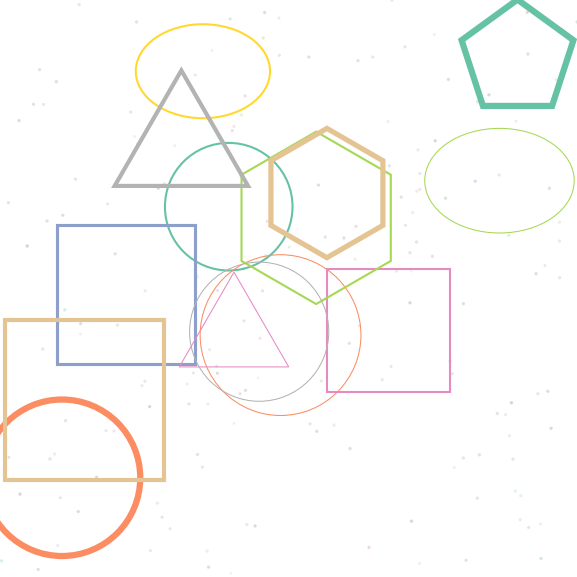[{"shape": "circle", "thickness": 1, "radius": 0.55, "center": [0.396, 0.641]}, {"shape": "pentagon", "thickness": 3, "radius": 0.51, "center": [0.896, 0.898]}, {"shape": "circle", "thickness": 0.5, "radius": 0.7, "center": [0.486, 0.419]}, {"shape": "circle", "thickness": 3, "radius": 0.68, "center": [0.107, 0.172]}, {"shape": "square", "thickness": 1.5, "radius": 0.6, "center": [0.218, 0.49]}, {"shape": "triangle", "thickness": 0.5, "radius": 0.55, "center": [0.405, 0.418]}, {"shape": "square", "thickness": 1, "radius": 0.53, "center": [0.673, 0.427]}, {"shape": "oval", "thickness": 0.5, "radius": 0.65, "center": [0.865, 0.686]}, {"shape": "hexagon", "thickness": 1, "radius": 0.75, "center": [0.547, 0.622]}, {"shape": "oval", "thickness": 1, "radius": 0.58, "center": [0.351, 0.876]}, {"shape": "hexagon", "thickness": 2.5, "radius": 0.56, "center": [0.566, 0.665]}, {"shape": "square", "thickness": 2, "radius": 0.69, "center": [0.146, 0.306]}, {"shape": "circle", "thickness": 0.5, "radius": 0.6, "center": [0.449, 0.425]}, {"shape": "triangle", "thickness": 2, "radius": 0.67, "center": [0.314, 0.744]}]